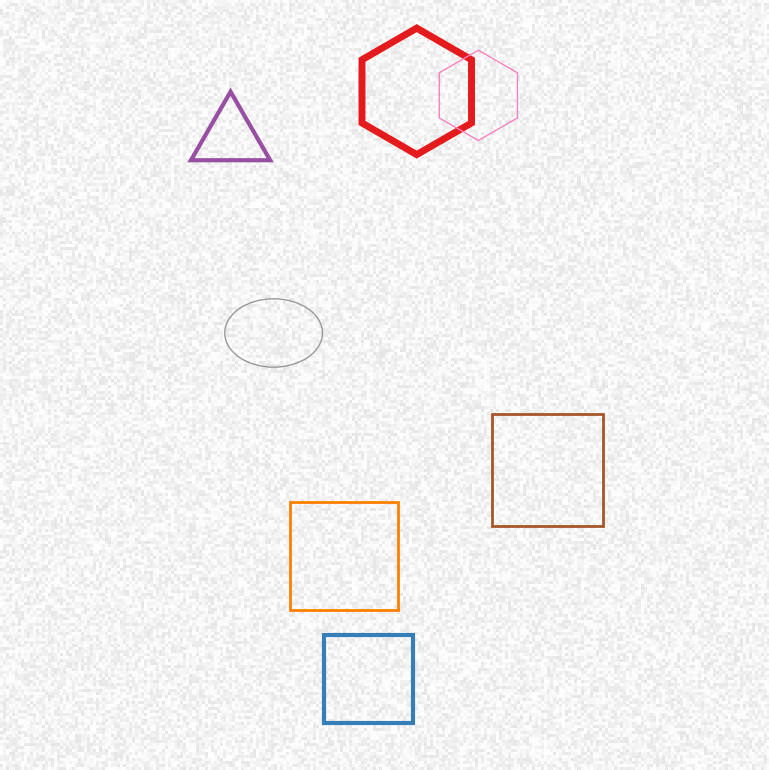[{"shape": "hexagon", "thickness": 2.5, "radius": 0.41, "center": [0.541, 0.881]}, {"shape": "square", "thickness": 1.5, "radius": 0.29, "center": [0.479, 0.118]}, {"shape": "triangle", "thickness": 1.5, "radius": 0.3, "center": [0.299, 0.822]}, {"shape": "square", "thickness": 1, "radius": 0.35, "center": [0.447, 0.278]}, {"shape": "square", "thickness": 1, "radius": 0.36, "center": [0.711, 0.39]}, {"shape": "hexagon", "thickness": 0.5, "radius": 0.29, "center": [0.621, 0.876]}, {"shape": "oval", "thickness": 0.5, "radius": 0.32, "center": [0.355, 0.568]}]